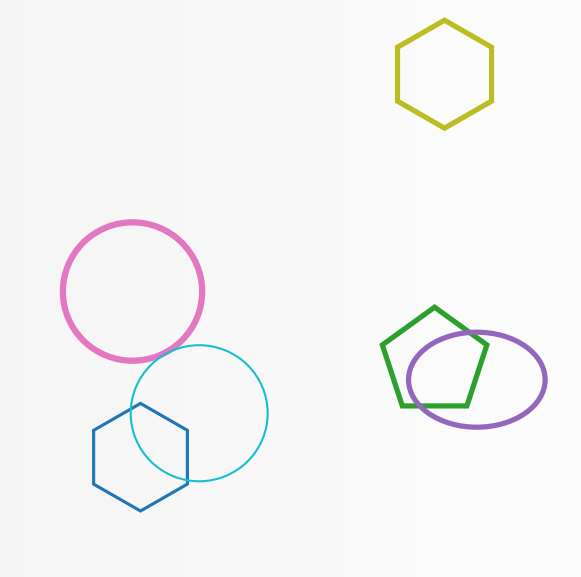[{"shape": "hexagon", "thickness": 1.5, "radius": 0.47, "center": [0.242, 0.207]}, {"shape": "pentagon", "thickness": 2.5, "radius": 0.47, "center": [0.748, 0.373]}, {"shape": "oval", "thickness": 2.5, "radius": 0.59, "center": [0.82, 0.342]}, {"shape": "circle", "thickness": 3, "radius": 0.6, "center": [0.228, 0.494]}, {"shape": "hexagon", "thickness": 2.5, "radius": 0.47, "center": [0.765, 0.871]}, {"shape": "circle", "thickness": 1, "radius": 0.59, "center": [0.343, 0.284]}]